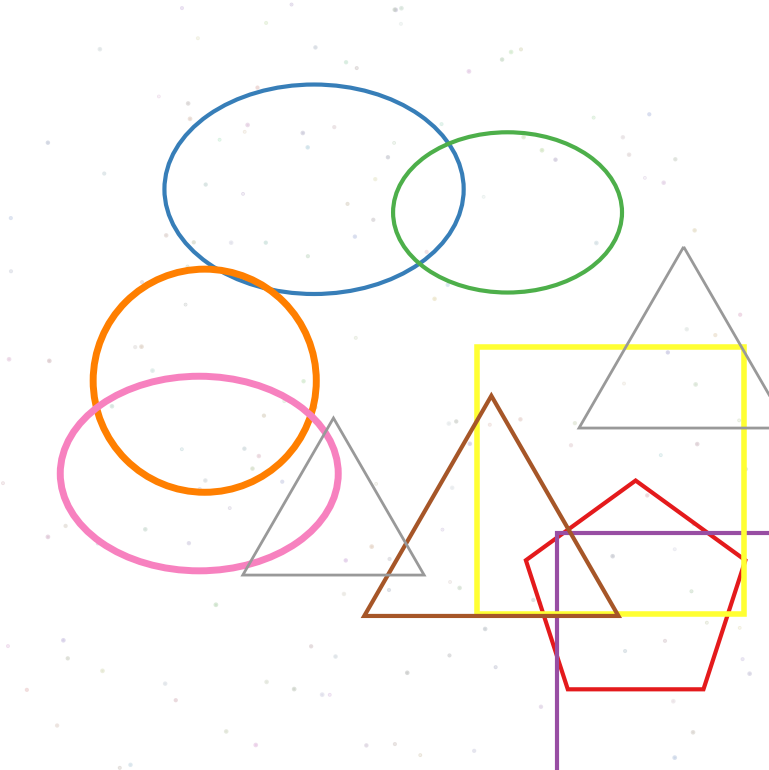[{"shape": "pentagon", "thickness": 1.5, "radius": 0.75, "center": [0.825, 0.226]}, {"shape": "oval", "thickness": 1.5, "radius": 0.97, "center": [0.408, 0.754]}, {"shape": "oval", "thickness": 1.5, "radius": 0.74, "center": [0.659, 0.724]}, {"shape": "square", "thickness": 1.5, "radius": 0.82, "center": [0.887, 0.144]}, {"shape": "circle", "thickness": 2.5, "radius": 0.72, "center": [0.266, 0.506]}, {"shape": "square", "thickness": 2, "radius": 0.87, "center": [0.793, 0.376]}, {"shape": "triangle", "thickness": 1.5, "radius": 0.95, "center": [0.638, 0.295]}, {"shape": "oval", "thickness": 2.5, "radius": 0.9, "center": [0.259, 0.385]}, {"shape": "triangle", "thickness": 1, "radius": 0.68, "center": [0.433, 0.321]}, {"shape": "triangle", "thickness": 1, "radius": 0.78, "center": [0.888, 0.523]}]